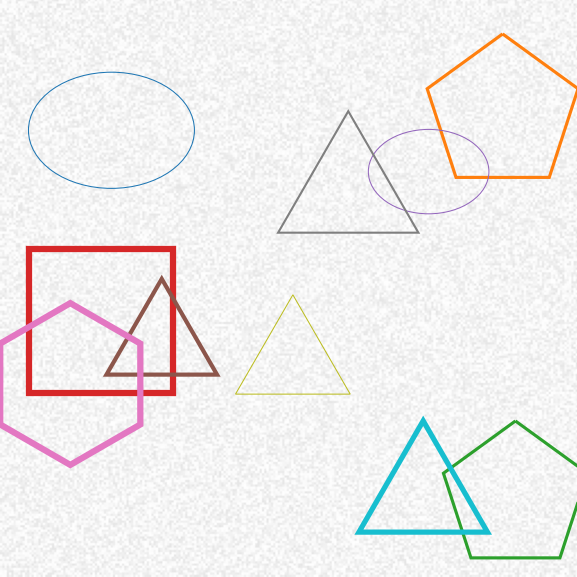[{"shape": "oval", "thickness": 0.5, "radius": 0.72, "center": [0.193, 0.774]}, {"shape": "pentagon", "thickness": 1.5, "radius": 0.69, "center": [0.87, 0.803]}, {"shape": "pentagon", "thickness": 1.5, "radius": 0.66, "center": [0.893, 0.139]}, {"shape": "square", "thickness": 3, "radius": 0.62, "center": [0.174, 0.444]}, {"shape": "oval", "thickness": 0.5, "radius": 0.52, "center": [0.742, 0.702]}, {"shape": "triangle", "thickness": 2, "radius": 0.55, "center": [0.28, 0.406]}, {"shape": "hexagon", "thickness": 3, "radius": 0.7, "center": [0.122, 0.334]}, {"shape": "triangle", "thickness": 1, "radius": 0.7, "center": [0.603, 0.666]}, {"shape": "triangle", "thickness": 0.5, "radius": 0.57, "center": [0.507, 0.374]}, {"shape": "triangle", "thickness": 2.5, "radius": 0.64, "center": [0.733, 0.142]}]